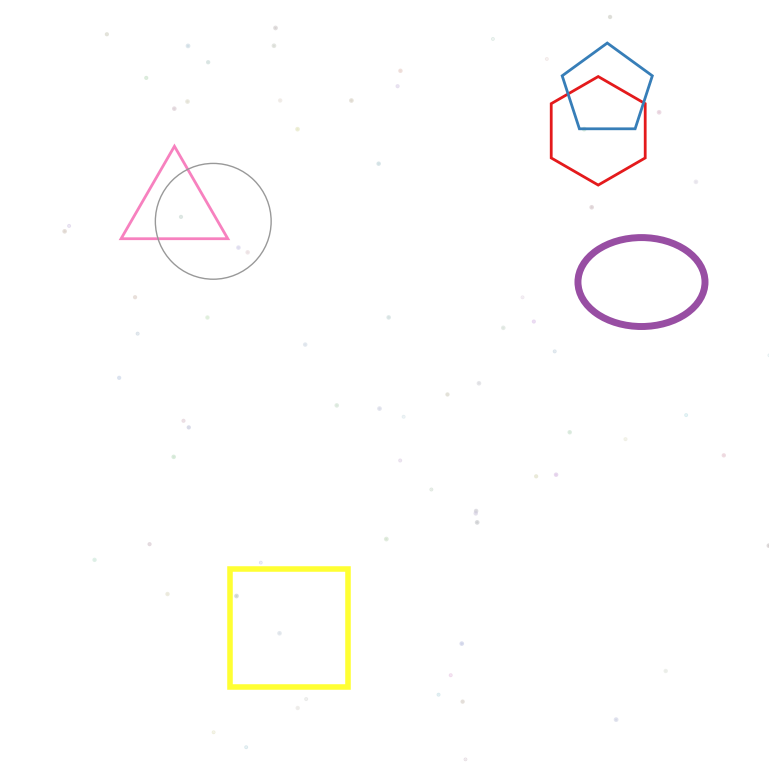[{"shape": "hexagon", "thickness": 1, "radius": 0.35, "center": [0.777, 0.83]}, {"shape": "pentagon", "thickness": 1, "radius": 0.31, "center": [0.789, 0.883]}, {"shape": "oval", "thickness": 2.5, "radius": 0.41, "center": [0.833, 0.634]}, {"shape": "square", "thickness": 2, "radius": 0.38, "center": [0.375, 0.184]}, {"shape": "triangle", "thickness": 1, "radius": 0.4, "center": [0.227, 0.73]}, {"shape": "circle", "thickness": 0.5, "radius": 0.38, "center": [0.277, 0.713]}]